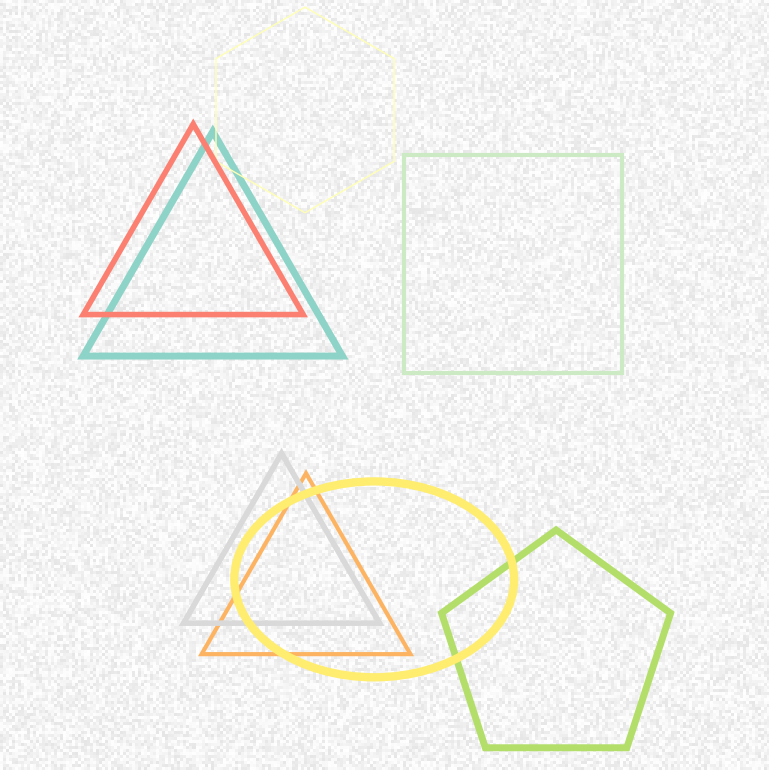[{"shape": "triangle", "thickness": 2.5, "radius": 0.97, "center": [0.276, 0.635]}, {"shape": "hexagon", "thickness": 0.5, "radius": 0.67, "center": [0.396, 0.857]}, {"shape": "triangle", "thickness": 2, "radius": 0.82, "center": [0.251, 0.674]}, {"shape": "triangle", "thickness": 1.5, "radius": 0.78, "center": [0.397, 0.229]}, {"shape": "pentagon", "thickness": 2.5, "radius": 0.78, "center": [0.722, 0.155]}, {"shape": "triangle", "thickness": 2, "radius": 0.74, "center": [0.366, 0.264]}, {"shape": "square", "thickness": 1.5, "radius": 0.71, "center": [0.666, 0.657]}, {"shape": "oval", "thickness": 3, "radius": 0.91, "center": [0.486, 0.248]}]